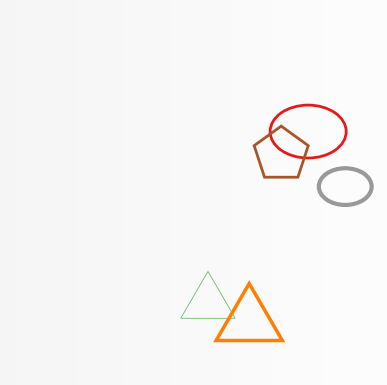[{"shape": "oval", "thickness": 2, "radius": 0.49, "center": [0.795, 0.658]}, {"shape": "triangle", "thickness": 0.5, "radius": 0.41, "center": [0.537, 0.214]}, {"shape": "triangle", "thickness": 2.5, "radius": 0.49, "center": [0.643, 0.165]}, {"shape": "pentagon", "thickness": 2, "radius": 0.37, "center": [0.726, 0.599]}, {"shape": "oval", "thickness": 3, "radius": 0.34, "center": [0.891, 0.515]}]